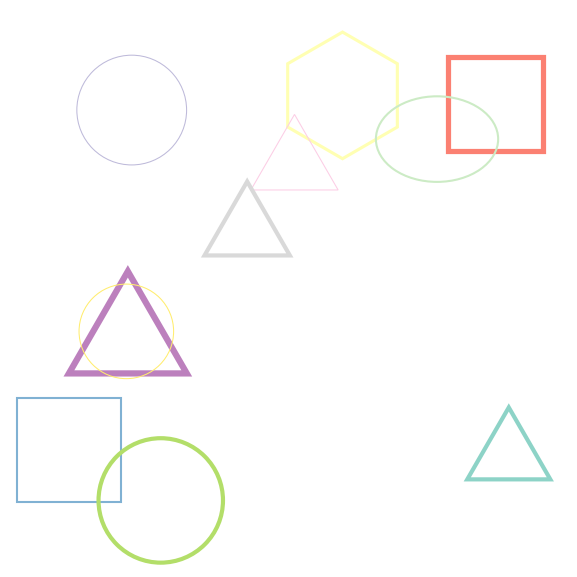[{"shape": "triangle", "thickness": 2, "radius": 0.42, "center": [0.881, 0.211]}, {"shape": "hexagon", "thickness": 1.5, "radius": 0.55, "center": [0.593, 0.834]}, {"shape": "circle", "thickness": 0.5, "radius": 0.48, "center": [0.228, 0.809]}, {"shape": "square", "thickness": 2.5, "radius": 0.41, "center": [0.858, 0.819]}, {"shape": "square", "thickness": 1, "radius": 0.45, "center": [0.12, 0.22]}, {"shape": "circle", "thickness": 2, "radius": 0.54, "center": [0.278, 0.133]}, {"shape": "triangle", "thickness": 0.5, "radius": 0.44, "center": [0.51, 0.714]}, {"shape": "triangle", "thickness": 2, "radius": 0.43, "center": [0.428, 0.599]}, {"shape": "triangle", "thickness": 3, "radius": 0.59, "center": [0.221, 0.411]}, {"shape": "oval", "thickness": 1, "radius": 0.53, "center": [0.757, 0.758]}, {"shape": "circle", "thickness": 0.5, "radius": 0.41, "center": [0.219, 0.425]}]